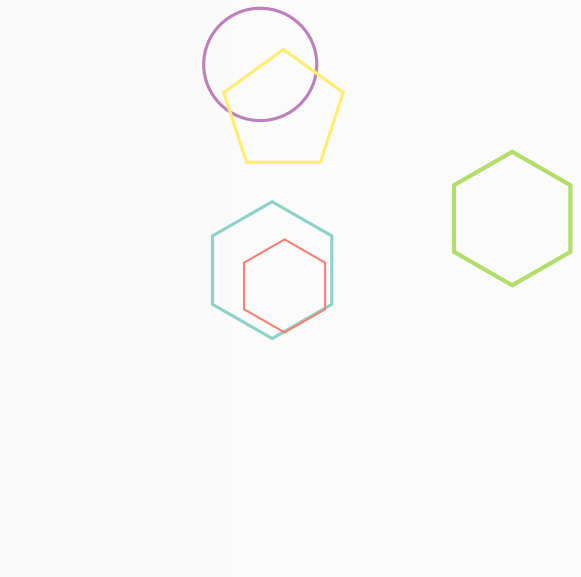[{"shape": "hexagon", "thickness": 1.5, "radius": 0.59, "center": [0.468, 0.531]}, {"shape": "hexagon", "thickness": 1, "radius": 0.4, "center": [0.49, 0.504]}, {"shape": "hexagon", "thickness": 2, "radius": 0.58, "center": [0.881, 0.621]}, {"shape": "circle", "thickness": 1.5, "radius": 0.49, "center": [0.448, 0.888]}, {"shape": "pentagon", "thickness": 1.5, "radius": 0.54, "center": [0.488, 0.806]}]